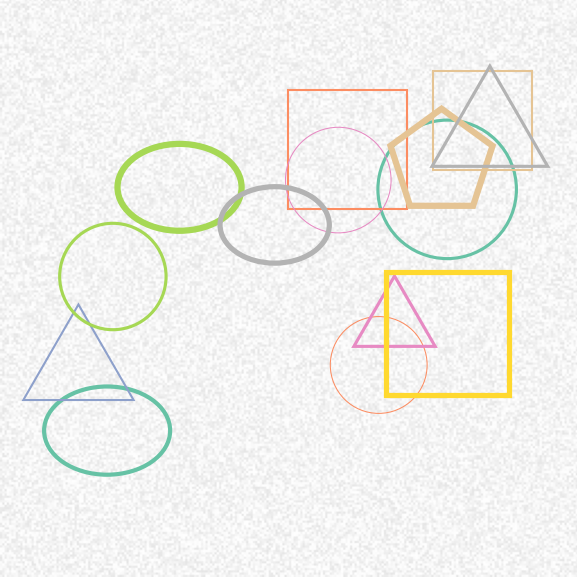[{"shape": "circle", "thickness": 1.5, "radius": 0.6, "center": [0.774, 0.671]}, {"shape": "oval", "thickness": 2, "radius": 0.55, "center": [0.185, 0.254]}, {"shape": "circle", "thickness": 0.5, "radius": 0.42, "center": [0.656, 0.367]}, {"shape": "square", "thickness": 1, "radius": 0.51, "center": [0.602, 0.74]}, {"shape": "triangle", "thickness": 1, "radius": 0.55, "center": [0.136, 0.362]}, {"shape": "circle", "thickness": 0.5, "radius": 0.46, "center": [0.586, 0.687]}, {"shape": "triangle", "thickness": 1.5, "radius": 0.41, "center": [0.683, 0.44]}, {"shape": "oval", "thickness": 3, "radius": 0.54, "center": [0.311, 0.675]}, {"shape": "circle", "thickness": 1.5, "radius": 0.46, "center": [0.195, 0.52]}, {"shape": "square", "thickness": 2.5, "radius": 0.53, "center": [0.774, 0.421]}, {"shape": "pentagon", "thickness": 3, "radius": 0.46, "center": [0.765, 0.718]}, {"shape": "square", "thickness": 1, "radius": 0.43, "center": [0.836, 0.791]}, {"shape": "oval", "thickness": 2.5, "radius": 0.47, "center": [0.476, 0.61]}, {"shape": "triangle", "thickness": 1.5, "radius": 0.58, "center": [0.848, 0.769]}]